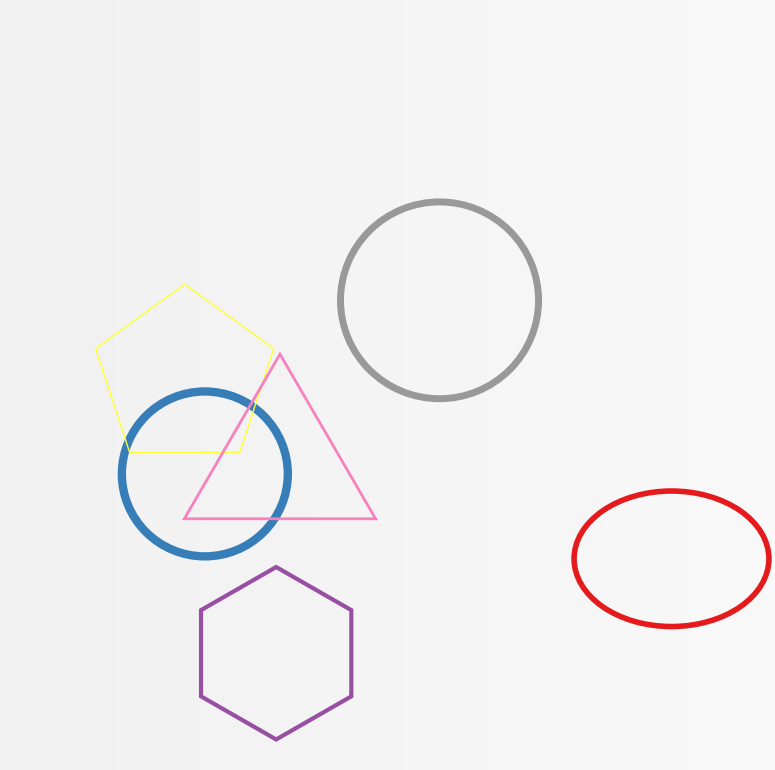[{"shape": "oval", "thickness": 2, "radius": 0.63, "center": [0.866, 0.274]}, {"shape": "circle", "thickness": 3, "radius": 0.54, "center": [0.264, 0.385]}, {"shape": "hexagon", "thickness": 1.5, "radius": 0.56, "center": [0.356, 0.152]}, {"shape": "pentagon", "thickness": 0.5, "radius": 0.6, "center": [0.238, 0.51]}, {"shape": "triangle", "thickness": 1, "radius": 0.71, "center": [0.361, 0.398]}, {"shape": "circle", "thickness": 2.5, "radius": 0.64, "center": [0.567, 0.61]}]